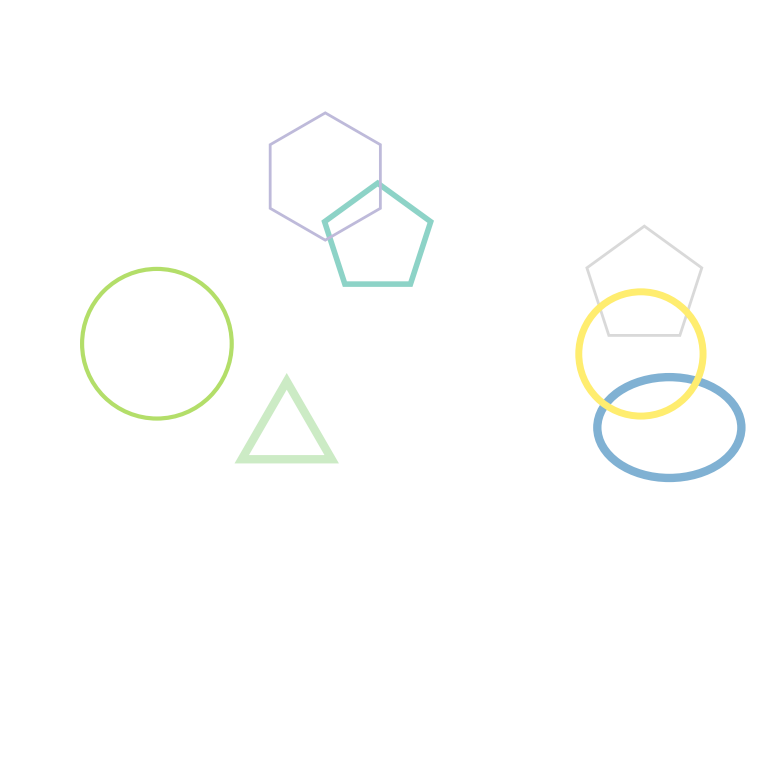[{"shape": "pentagon", "thickness": 2, "radius": 0.36, "center": [0.49, 0.69]}, {"shape": "hexagon", "thickness": 1, "radius": 0.41, "center": [0.422, 0.771]}, {"shape": "oval", "thickness": 3, "radius": 0.47, "center": [0.869, 0.445]}, {"shape": "circle", "thickness": 1.5, "radius": 0.49, "center": [0.204, 0.554]}, {"shape": "pentagon", "thickness": 1, "radius": 0.39, "center": [0.837, 0.628]}, {"shape": "triangle", "thickness": 3, "radius": 0.34, "center": [0.372, 0.437]}, {"shape": "circle", "thickness": 2.5, "radius": 0.4, "center": [0.832, 0.54]}]